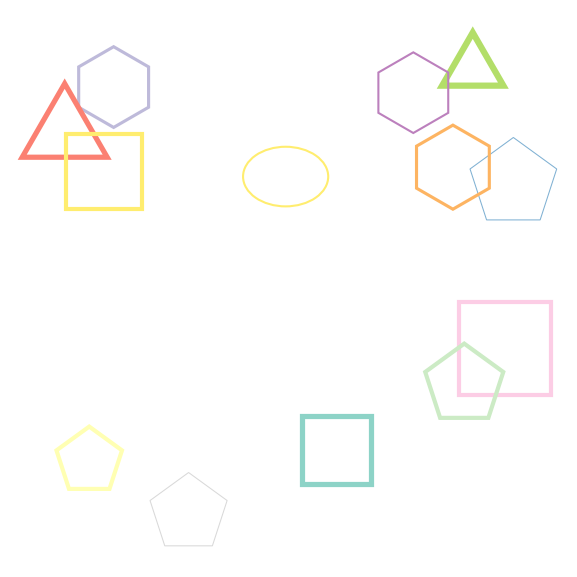[{"shape": "square", "thickness": 2.5, "radius": 0.3, "center": [0.583, 0.219]}, {"shape": "pentagon", "thickness": 2, "radius": 0.3, "center": [0.155, 0.201]}, {"shape": "hexagon", "thickness": 1.5, "radius": 0.35, "center": [0.197, 0.848]}, {"shape": "triangle", "thickness": 2.5, "radius": 0.42, "center": [0.112, 0.769]}, {"shape": "pentagon", "thickness": 0.5, "radius": 0.39, "center": [0.889, 0.682]}, {"shape": "hexagon", "thickness": 1.5, "radius": 0.36, "center": [0.784, 0.71]}, {"shape": "triangle", "thickness": 3, "radius": 0.31, "center": [0.819, 0.881]}, {"shape": "square", "thickness": 2, "radius": 0.4, "center": [0.874, 0.396]}, {"shape": "pentagon", "thickness": 0.5, "radius": 0.35, "center": [0.327, 0.111]}, {"shape": "hexagon", "thickness": 1, "radius": 0.35, "center": [0.716, 0.839]}, {"shape": "pentagon", "thickness": 2, "radius": 0.36, "center": [0.804, 0.333]}, {"shape": "square", "thickness": 2, "radius": 0.33, "center": [0.18, 0.702]}, {"shape": "oval", "thickness": 1, "radius": 0.37, "center": [0.495, 0.693]}]